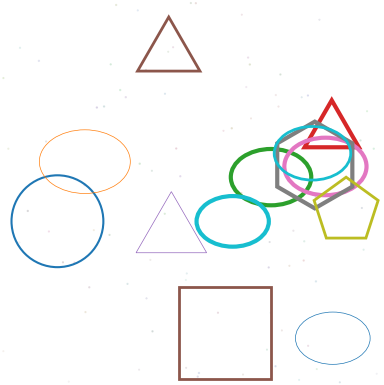[{"shape": "oval", "thickness": 0.5, "radius": 0.49, "center": [0.864, 0.122]}, {"shape": "circle", "thickness": 1.5, "radius": 0.6, "center": [0.149, 0.425]}, {"shape": "oval", "thickness": 0.5, "radius": 0.59, "center": [0.22, 0.58]}, {"shape": "oval", "thickness": 3, "radius": 0.52, "center": [0.704, 0.54]}, {"shape": "triangle", "thickness": 3, "radius": 0.41, "center": [0.862, 0.658]}, {"shape": "triangle", "thickness": 0.5, "radius": 0.53, "center": [0.445, 0.396]}, {"shape": "square", "thickness": 2, "radius": 0.6, "center": [0.585, 0.136]}, {"shape": "triangle", "thickness": 2, "radius": 0.47, "center": [0.438, 0.862]}, {"shape": "oval", "thickness": 3, "radius": 0.53, "center": [0.845, 0.568]}, {"shape": "hexagon", "thickness": 3, "radius": 0.56, "center": [0.818, 0.571]}, {"shape": "pentagon", "thickness": 2, "radius": 0.44, "center": [0.899, 0.452]}, {"shape": "oval", "thickness": 3, "radius": 0.47, "center": [0.604, 0.425]}, {"shape": "oval", "thickness": 2, "radius": 0.5, "center": [0.812, 0.602]}]